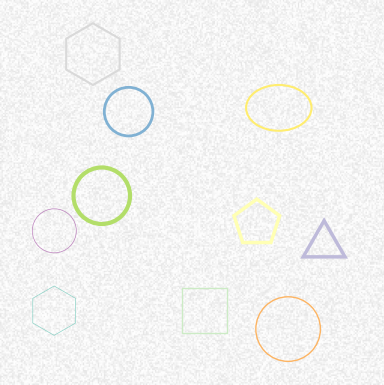[{"shape": "hexagon", "thickness": 0.5, "radius": 0.32, "center": [0.141, 0.193]}, {"shape": "pentagon", "thickness": 2.5, "radius": 0.31, "center": [0.667, 0.42]}, {"shape": "triangle", "thickness": 2.5, "radius": 0.31, "center": [0.842, 0.364]}, {"shape": "circle", "thickness": 2, "radius": 0.32, "center": [0.334, 0.71]}, {"shape": "circle", "thickness": 1, "radius": 0.42, "center": [0.748, 0.145]}, {"shape": "circle", "thickness": 3, "radius": 0.37, "center": [0.264, 0.492]}, {"shape": "hexagon", "thickness": 1.5, "radius": 0.4, "center": [0.241, 0.859]}, {"shape": "circle", "thickness": 0.5, "radius": 0.29, "center": [0.141, 0.4]}, {"shape": "square", "thickness": 1, "radius": 0.29, "center": [0.531, 0.193]}, {"shape": "oval", "thickness": 1.5, "radius": 0.42, "center": [0.724, 0.72]}]